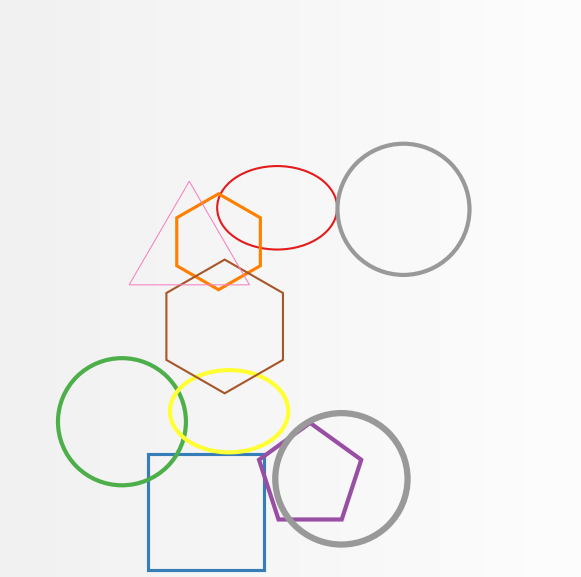[{"shape": "oval", "thickness": 1, "radius": 0.52, "center": [0.477, 0.639]}, {"shape": "square", "thickness": 1.5, "radius": 0.5, "center": [0.355, 0.113]}, {"shape": "circle", "thickness": 2, "radius": 0.55, "center": [0.21, 0.269]}, {"shape": "pentagon", "thickness": 2, "radius": 0.46, "center": [0.534, 0.174]}, {"shape": "hexagon", "thickness": 1.5, "radius": 0.42, "center": [0.376, 0.58]}, {"shape": "oval", "thickness": 2, "radius": 0.51, "center": [0.394, 0.287]}, {"shape": "hexagon", "thickness": 1, "radius": 0.58, "center": [0.387, 0.434]}, {"shape": "triangle", "thickness": 0.5, "radius": 0.6, "center": [0.326, 0.566]}, {"shape": "circle", "thickness": 2, "radius": 0.57, "center": [0.694, 0.637]}, {"shape": "circle", "thickness": 3, "radius": 0.57, "center": [0.587, 0.17]}]